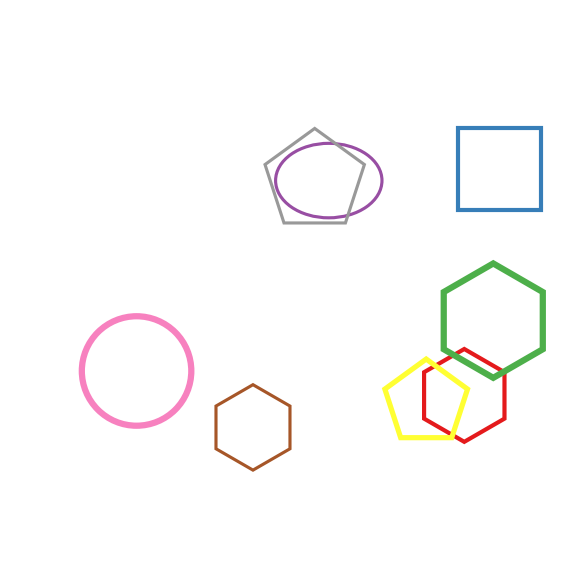[{"shape": "hexagon", "thickness": 2, "radius": 0.4, "center": [0.804, 0.314]}, {"shape": "square", "thickness": 2, "radius": 0.36, "center": [0.865, 0.707]}, {"shape": "hexagon", "thickness": 3, "radius": 0.5, "center": [0.854, 0.444]}, {"shape": "oval", "thickness": 1.5, "radius": 0.46, "center": [0.569, 0.686]}, {"shape": "pentagon", "thickness": 2.5, "radius": 0.38, "center": [0.738, 0.302]}, {"shape": "hexagon", "thickness": 1.5, "radius": 0.37, "center": [0.438, 0.259]}, {"shape": "circle", "thickness": 3, "radius": 0.47, "center": [0.236, 0.357]}, {"shape": "pentagon", "thickness": 1.5, "radius": 0.45, "center": [0.545, 0.686]}]